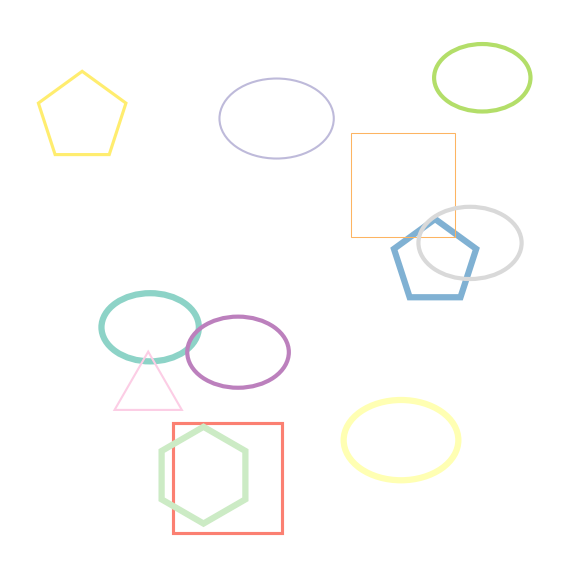[{"shape": "oval", "thickness": 3, "radius": 0.42, "center": [0.26, 0.432]}, {"shape": "oval", "thickness": 3, "radius": 0.5, "center": [0.694, 0.237]}, {"shape": "oval", "thickness": 1, "radius": 0.49, "center": [0.479, 0.794]}, {"shape": "square", "thickness": 1.5, "radius": 0.47, "center": [0.394, 0.171]}, {"shape": "pentagon", "thickness": 3, "radius": 0.37, "center": [0.753, 0.545]}, {"shape": "square", "thickness": 0.5, "radius": 0.45, "center": [0.698, 0.679]}, {"shape": "oval", "thickness": 2, "radius": 0.42, "center": [0.835, 0.864]}, {"shape": "triangle", "thickness": 1, "radius": 0.34, "center": [0.257, 0.323]}, {"shape": "oval", "thickness": 2, "radius": 0.45, "center": [0.814, 0.579]}, {"shape": "oval", "thickness": 2, "radius": 0.44, "center": [0.412, 0.389]}, {"shape": "hexagon", "thickness": 3, "radius": 0.42, "center": [0.352, 0.176]}, {"shape": "pentagon", "thickness": 1.5, "radius": 0.4, "center": [0.142, 0.796]}]